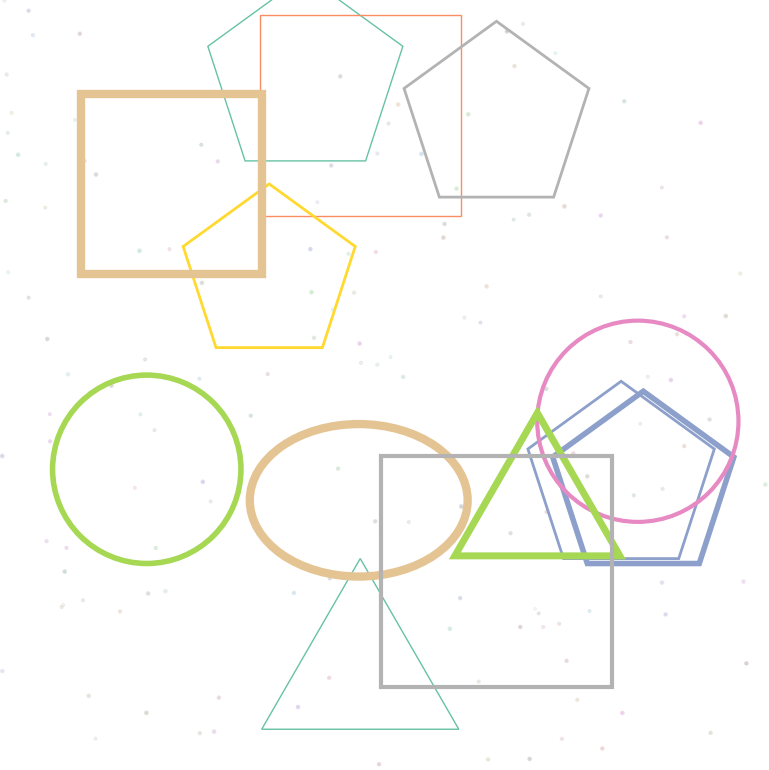[{"shape": "triangle", "thickness": 0.5, "radius": 0.74, "center": [0.468, 0.127]}, {"shape": "pentagon", "thickness": 0.5, "radius": 0.67, "center": [0.397, 0.899]}, {"shape": "square", "thickness": 0.5, "radius": 0.65, "center": [0.468, 0.85]}, {"shape": "pentagon", "thickness": 2, "radius": 0.62, "center": [0.835, 0.368]}, {"shape": "pentagon", "thickness": 1, "radius": 0.64, "center": [0.807, 0.378]}, {"shape": "circle", "thickness": 1.5, "radius": 0.65, "center": [0.828, 0.453]}, {"shape": "triangle", "thickness": 2.5, "radius": 0.62, "center": [0.698, 0.34]}, {"shape": "circle", "thickness": 2, "radius": 0.61, "center": [0.191, 0.391]}, {"shape": "pentagon", "thickness": 1, "radius": 0.59, "center": [0.35, 0.644]}, {"shape": "oval", "thickness": 3, "radius": 0.71, "center": [0.466, 0.35]}, {"shape": "square", "thickness": 3, "radius": 0.59, "center": [0.223, 0.761]}, {"shape": "pentagon", "thickness": 1, "radius": 0.63, "center": [0.645, 0.846]}, {"shape": "square", "thickness": 1.5, "radius": 0.75, "center": [0.644, 0.258]}]